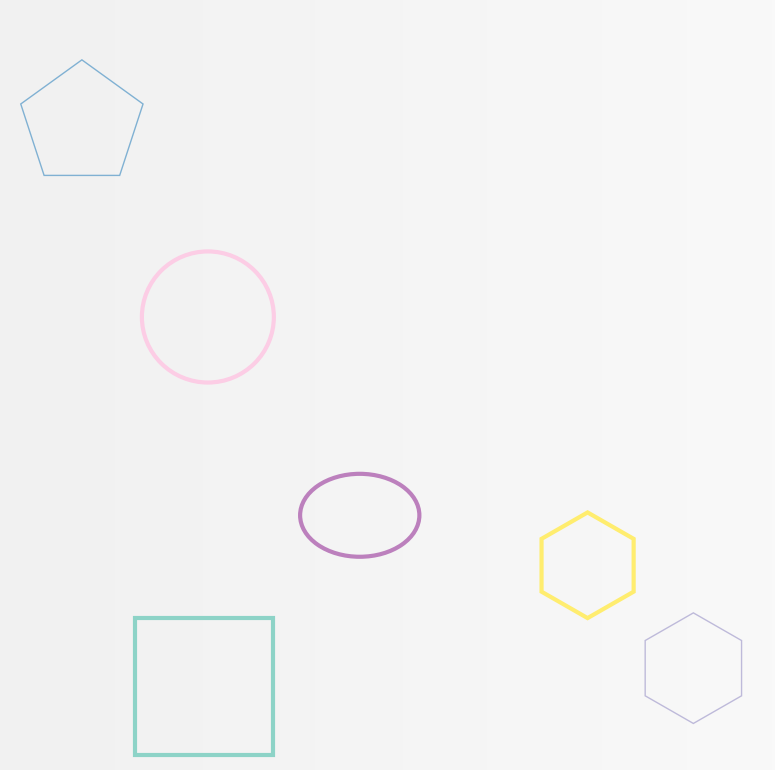[{"shape": "square", "thickness": 1.5, "radius": 0.45, "center": [0.263, 0.108]}, {"shape": "hexagon", "thickness": 0.5, "radius": 0.36, "center": [0.895, 0.132]}, {"shape": "pentagon", "thickness": 0.5, "radius": 0.41, "center": [0.106, 0.839]}, {"shape": "circle", "thickness": 1.5, "radius": 0.43, "center": [0.268, 0.588]}, {"shape": "oval", "thickness": 1.5, "radius": 0.38, "center": [0.464, 0.331]}, {"shape": "hexagon", "thickness": 1.5, "radius": 0.34, "center": [0.758, 0.266]}]